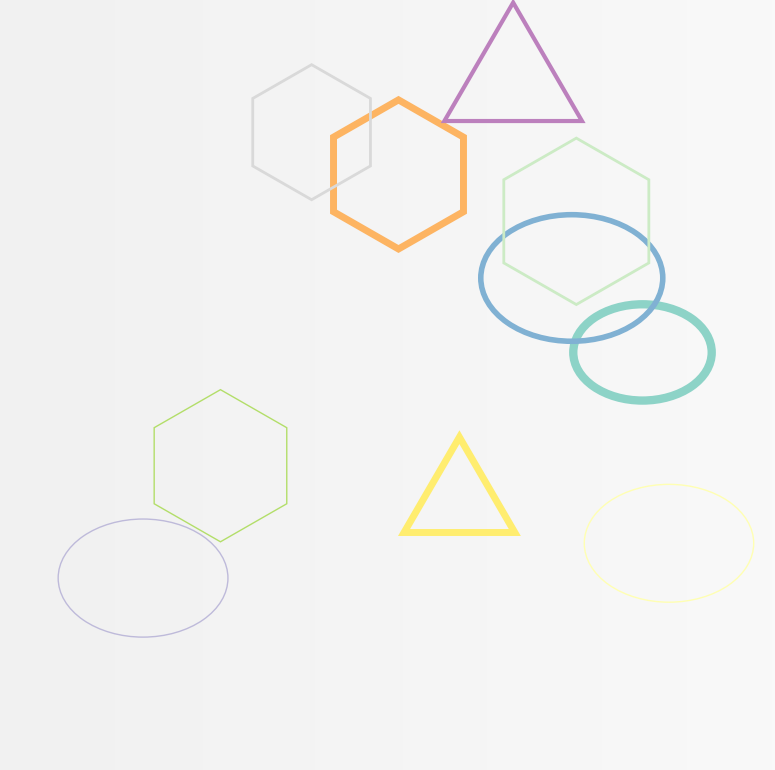[{"shape": "oval", "thickness": 3, "radius": 0.45, "center": [0.829, 0.542]}, {"shape": "oval", "thickness": 0.5, "radius": 0.55, "center": [0.863, 0.294]}, {"shape": "oval", "thickness": 0.5, "radius": 0.55, "center": [0.185, 0.249]}, {"shape": "oval", "thickness": 2, "radius": 0.59, "center": [0.738, 0.639]}, {"shape": "hexagon", "thickness": 2.5, "radius": 0.48, "center": [0.514, 0.773]}, {"shape": "hexagon", "thickness": 0.5, "radius": 0.49, "center": [0.284, 0.395]}, {"shape": "hexagon", "thickness": 1, "radius": 0.44, "center": [0.402, 0.828]}, {"shape": "triangle", "thickness": 1.5, "radius": 0.51, "center": [0.662, 0.894]}, {"shape": "hexagon", "thickness": 1, "radius": 0.54, "center": [0.744, 0.713]}, {"shape": "triangle", "thickness": 2.5, "radius": 0.41, "center": [0.593, 0.35]}]